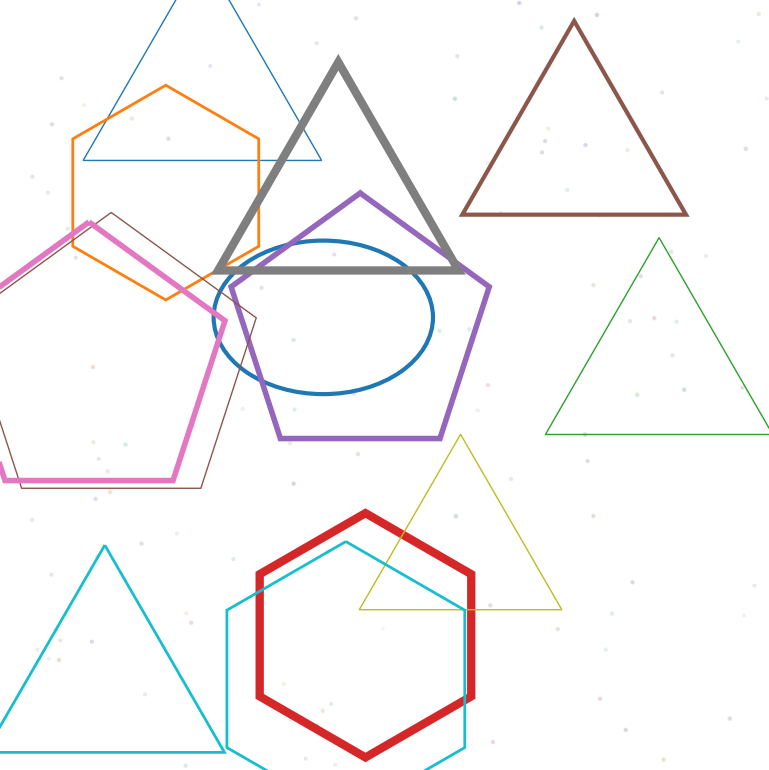[{"shape": "triangle", "thickness": 0.5, "radius": 0.89, "center": [0.263, 0.881]}, {"shape": "oval", "thickness": 1.5, "radius": 0.71, "center": [0.42, 0.588]}, {"shape": "hexagon", "thickness": 1, "radius": 0.7, "center": [0.215, 0.75]}, {"shape": "triangle", "thickness": 0.5, "radius": 0.85, "center": [0.856, 0.521]}, {"shape": "hexagon", "thickness": 3, "radius": 0.79, "center": [0.475, 0.175]}, {"shape": "pentagon", "thickness": 2, "radius": 0.88, "center": [0.468, 0.573]}, {"shape": "triangle", "thickness": 1.5, "radius": 0.84, "center": [0.746, 0.805]}, {"shape": "pentagon", "thickness": 0.5, "radius": 0.99, "center": [0.144, 0.526]}, {"shape": "pentagon", "thickness": 2, "radius": 0.93, "center": [0.116, 0.526]}, {"shape": "triangle", "thickness": 3, "radius": 0.9, "center": [0.439, 0.739]}, {"shape": "triangle", "thickness": 0.5, "radius": 0.76, "center": [0.598, 0.284]}, {"shape": "triangle", "thickness": 1, "radius": 0.9, "center": [0.136, 0.113]}, {"shape": "hexagon", "thickness": 1, "radius": 0.89, "center": [0.449, 0.118]}]